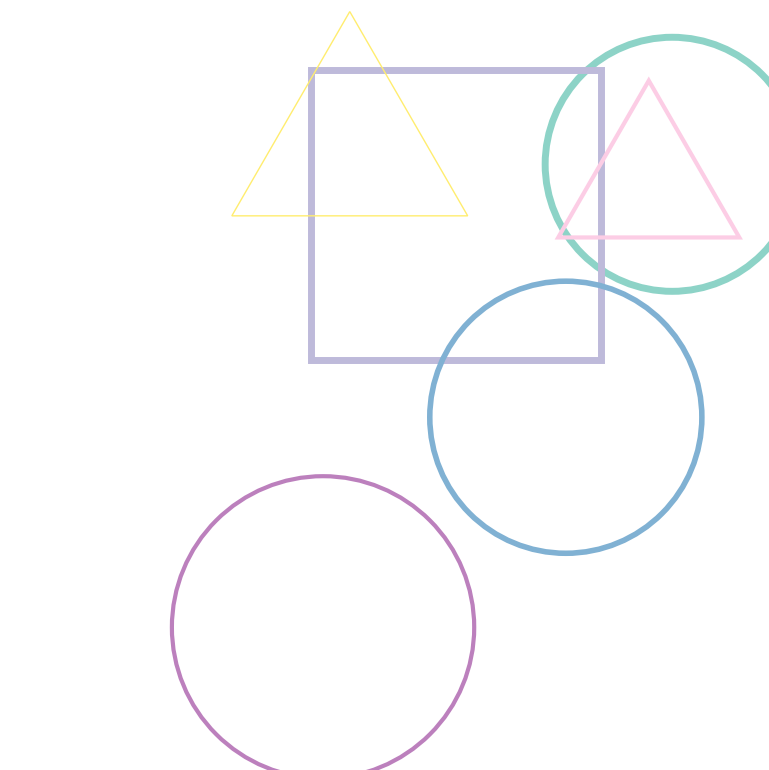[{"shape": "circle", "thickness": 2.5, "radius": 0.82, "center": [0.873, 0.787]}, {"shape": "square", "thickness": 2.5, "radius": 0.94, "center": [0.592, 0.721]}, {"shape": "circle", "thickness": 2, "radius": 0.88, "center": [0.735, 0.458]}, {"shape": "triangle", "thickness": 1.5, "radius": 0.68, "center": [0.843, 0.76]}, {"shape": "circle", "thickness": 1.5, "radius": 0.98, "center": [0.42, 0.185]}, {"shape": "triangle", "thickness": 0.5, "radius": 0.88, "center": [0.454, 0.808]}]